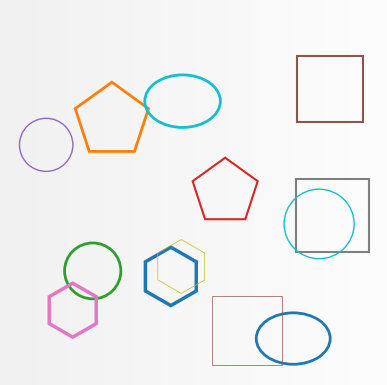[{"shape": "oval", "thickness": 2, "radius": 0.48, "center": [0.757, 0.121]}, {"shape": "hexagon", "thickness": 2.5, "radius": 0.38, "center": [0.441, 0.282]}, {"shape": "pentagon", "thickness": 2, "radius": 0.5, "center": [0.289, 0.687]}, {"shape": "circle", "thickness": 2, "radius": 0.36, "center": [0.239, 0.296]}, {"shape": "pentagon", "thickness": 1.5, "radius": 0.44, "center": [0.581, 0.502]}, {"shape": "circle", "thickness": 1, "radius": 0.34, "center": [0.119, 0.624]}, {"shape": "square", "thickness": 1.5, "radius": 0.43, "center": [0.851, 0.769]}, {"shape": "square", "thickness": 0.5, "radius": 0.45, "center": [0.638, 0.142]}, {"shape": "hexagon", "thickness": 2.5, "radius": 0.35, "center": [0.188, 0.194]}, {"shape": "square", "thickness": 1.5, "radius": 0.47, "center": [0.858, 0.439]}, {"shape": "hexagon", "thickness": 0.5, "radius": 0.35, "center": [0.468, 0.308]}, {"shape": "circle", "thickness": 1, "radius": 0.45, "center": [0.824, 0.418]}, {"shape": "oval", "thickness": 2, "radius": 0.49, "center": [0.471, 0.737]}]